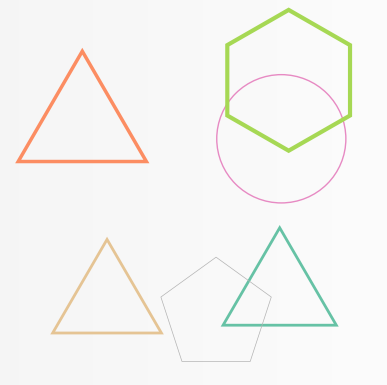[{"shape": "triangle", "thickness": 2, "radius": 0.84, "center": [0.722, 0.24]}, {"shape": "triangle", "thickness": 2.5, "radius": 0.96, "center": [0.212, 0.676]}, {"shape": "circle", "thickness": 1, "radius": 0.83, "center": [0.726, 0.64]}, {"shape": "hexagon", "thickness": 3, "radius": 0.91, "center": [0.745, 0.791]}, {"shape": "triangle", "thickness": 2, "radius": 0.81, "center": [0.276, 0.216]}, {"shape": "pentagon", "thickness": 0.5, "radius": 0.75, "center": [0.558, 0.182]}]